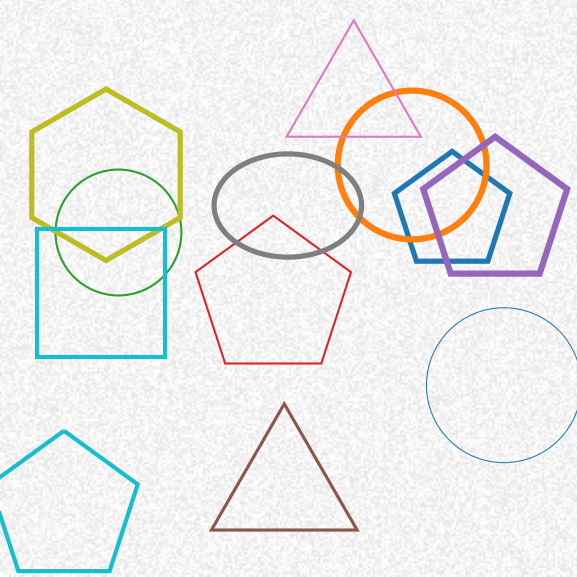[{"shape": "circle", "thickness": 0.5, "radius": 0.67, "center": [0.873, 0.332]}, {"shape": "pentagon", "thickness": 2.5, "radius": 0.53, "center": [0.783, 0.632]}, {"shape": "circle", "thickness": 3, "radius": 0.64, "center": [0.714, 0.713]}, {"shape": "circle", "thickness": 1, "radius": 0.54, "center": [0.205, 0.597]}, {"shape": "pentagon", "thickness": 1, "radius": 0.71, "center": [0.473, 0.484]}, {"shape": "pentagon", "thickness": 3, "radius": 0.66, "center": [0.857, 0.631]}, {"shape": "triangle", "thickness": 1.5, "radius": 0.73, "center": [0.492, 0.154]}, {"shape": "triangle", "thickness": 1, "radius": 0.67, "center": [0.612, 0.829]}, {"shape": "oval", "thickness": 2.5, "radius": 0.64, "center": [0.498, 0.643]}, {"shape": "hexagon", "thickness": 2.5, "radius": 0.74, "center": [0.184, 0.696]}, {"shape": "square", "thickness": 2, "radius": 0.55, "center": [0.175, 0.491]}, {"shape": "pentagon", "thickness": 2, "radius": 0.67, "center": [0.111, 0.119]}]